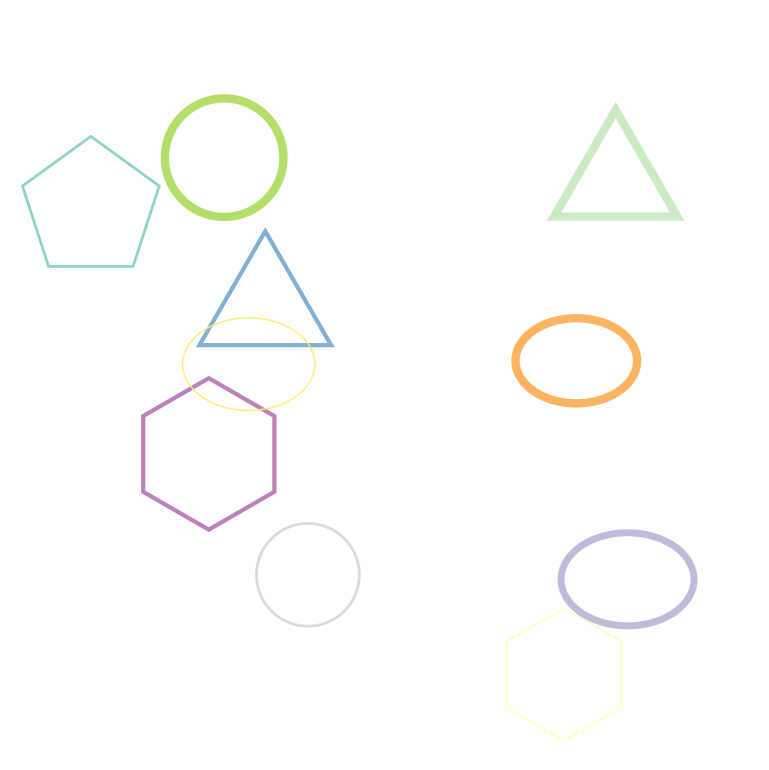[{"shape": "pentagon", "thickness": 1, "radius": 0.47, "center": [0.118, 0.73]}, {"shape": "hexagon", "thickness": 0.5, "radius": 0.43, "center": [0.732, 0.124]}, {"shape": "oval", "thickness": 2.5, "radius": 0.43, "center": [0.815, 0.248]}, {"shape": "triangle", "thickness": 1.5, "radius": 0.49, "center": [0.344, 0.601]}, {"shape": "oval", "thickness": 3, "radius": 0.39, "center": [0.748, 0.531]}, {"shape": "circle", "thickness": 3, "radius": 0.39, "center": [0.291, 0.795]}, {"shape": "circle", "thickness": 1, "radius": 0.33, "center": [0.4, 0.254]}, {"shape": "hexagon", "thickness": 1.5, "radius": 0.49, "center": [0.271, 0.41]}, {"shape": "triangle", "thickness": 3, "radius": 0.46, "center": [0.8, 0.765]}, {"shape": "oval", "thickness": 0.5, "radius": 0.43, "center": [0.323, 0.527]}]